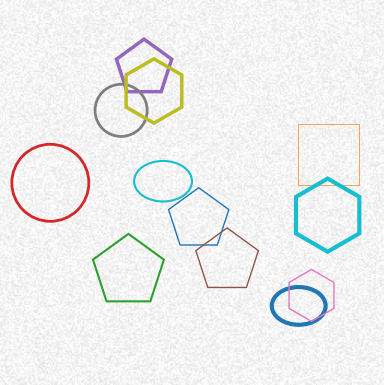[{"shape": "oval", "thickness": 3, "radius": 0.35, "center": [0.776, 0.205]}, {"shape": "pentagon", "thickness": 1, "radius": 0.41, "center": [0.516, 0.43]}, {"shape": "square", "thickness": 0.5, "radius": 0.4, "center": [0.853, 0.598]}, {"shape": "pentagon", "thickness": 1.5, "radius": 0.48, "center": [0.334, 0.296]}, {"shape": "circle", "thickness": 2, "radius": 0.5, "center": [0.131, 0.525]}, {"shape": "pentagon", "thickness": 2.5, "radius": 0.38, "center": [0.374, 0.823]}, {"shape": "pentagon", "thickness": 1, "radius": 0.43, "center": [0.59, 0.323]}, {"shape": "hexagon", "thickness": 1, "radius": 0.34, "center": [0.809, 0.233]}, {"shape": "circle", "thickness": 2, "radius": 0.34, "center": [0.315, 0.713]}, {"shape": "hexagon", "thickness": 2.5, "radius": 0.42, "center": [0.4, 0.764]}, {"shape": "hexagon", "thickness": 3, "radius": 0.47, "center": [0.851, 0.441]}, {"shape": "oval", "thickness": 1.5, "radius": 0.38, "center": [0.423, 0.529]}]